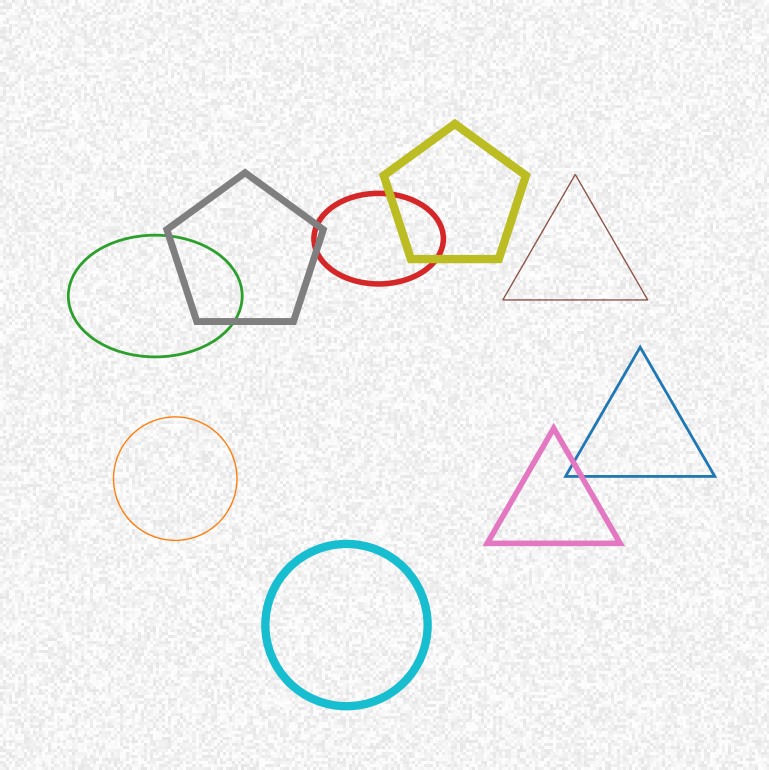[{"shape": "triangle", "thickness": 1, "radius": 0.56, "center": [0.831, 0.437]}, {"shape": "circle", "thickness": 0.5, "radius": 0.4, "center": [0.228, 0.378]}, {"shape": "oval", "thickness": 1, "radius": 0.56, "center": [0.202, 0.616]}, {"shape": "oval", "thickness": 2, "radius": 0.42, "center": [0.492, 0.69]}, {"shape": "triangle", "thickness": 0.5, "radius": 0.54, "center": [0.747, 0.665]}, {"shape": "triangle", "thickness": 2, "radius": 0.5, "center": [0.719, 0.344]}, {"shape": "pentagon", "thickness": 2.5, "radius": 0.53, "center": [0.318, 0.669]}, {"shape": "pentagon", "thickness": 3, "radius": 0.49, "center": [0.591, 0.742]}, {"shape": "circle", "thickness": 3, "radius": 0.53, "center": [0.45, 0.188]}]